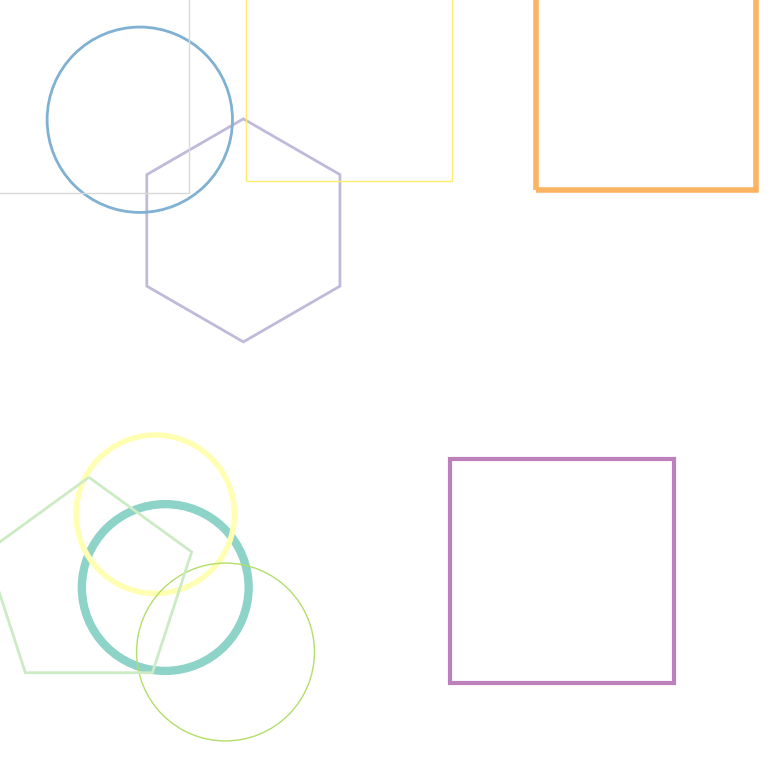[{"shape": "circle", "thickness": 3, "radius": 0.54, "center": [0.215, 0.237]}, {"shape": "circle", "thickness": 2, "radius": 0.51, "center": [0.202, 0.332]}, {"shape": "hexagon", "thickness": 1, "radius": 0.72, "center": [0.316, 0.701]}, {"shape": "circle", "thickness": 1, "radius": 0.6, "center": [0.182, 0.845]}, {"shape": "square", "thickness": 2, "radius": 0.71, "center": [0.839, 0.897]}, {"shape": "circle", "thickness": 0.5, "radius": 0.58, "center": [0.293, 0.153]}, {"shape": "square", "thickness": 0.5, "radius": 0.66, "center": [0.113, 0.882]}, {"shape": "square", "thickness": 1.5, "radius": 0.73, "center": [0.73, 0.258]}, {"shape": "pentagon", "thickness": 1, "radius": 0.7, "center": [0.115, 0.24]}, {"shape": "square", "thickness": 0.5, "radius": 0.67, "center": [0.453, 0.899]}]